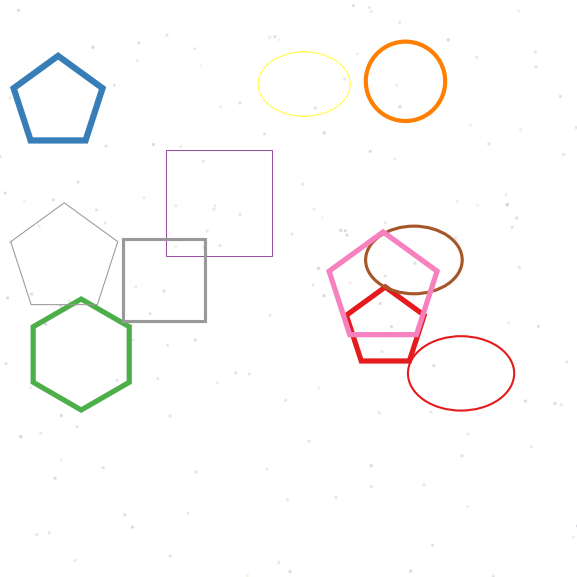[{"shape": "pentagon", "thickness": 2.5, "radius": 0.35, "center": [0.667, 0.431]}, {"shape": "oval", "thickness": 1, "radius": 0.46, "center": [0.798, 0.353]}, {"shape": "pentagon", "thickness": 3, "radius": 0.4, "center": [0.101, 0.821]}, {"shape": "hexagon", "thickness": 2.5, "radius": 0.48, "center": [0.141, 0.385]}, {"shape": "square", "thickness": 0.5, "radius": 0.46, "center": [0.379, 0.648]}, {"shape": "circle", "thickness": 2, "radius": 0.34, "center": [0.702, 0.858]}, {"shape": "oval", "thickness": 0.5, "radius": 0.4, "center": [0.527, 0.854]}, {"shape": "oval", "thickness": 1.5, "radius": 0.42, "center": [0.717, 0.549]}, {"shape": "pentagon", "thickness": 2.5, "radius": 0.49, "center": [0.663, 0.499]}, {"shape": "pentagon", "thickness": 0.5, "radius": 0.49, "center": [0.111, 0.55]}, {"shape": "square", "thickness": 1.5, "radius": 0.36, "center": [0.284, 0.515]}]